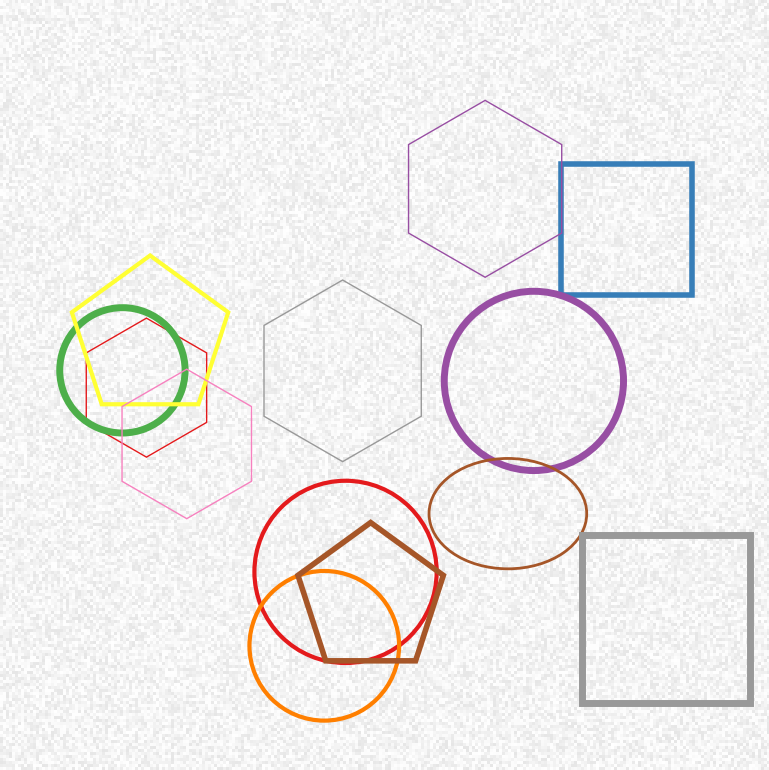[{"shape": "hexagon", "thickness": 0.5, "radius": 0.45, "center": [0.19, 0.497]}, {"shape": "circle", "thickness": 1.5, "radius": 0.59, "center": [0.449, 0.257]}, {"shape": "square", "thickness": 2, "radius": 0.43, "center": [0.814, 0.702]}, {"shape": "circle", "thickness": 2.5, "radius": 0.41, "center": [0.159, 0.519]}, {"shape": "circle", "thickness": 2.5, "radius": 0.58, "center": [0.693, 0.505]}, {"shape": "hexagon", "thickness": 0.5, "radius": 0.57, "center": [0.63, 0.755]}, {"shape": "circle", "thickness": 1.5, "radius": 0.49, "center": [0.421, 0.161]}, {"shape": "pentagon", "thickness": 1.5, "radius": 0.53, "center": [0.195, 0.561]}, {"shape": "oval", "thickness": 1, "radius": 0.51, "center": [0.66, 0.333]}, {"shape": "pentagon", "thickness": 2, "radius": 0.5, "center": [0.481, 0.222]}, {"shape": "hexagon", "thickness": 0.5, "radius": 0.49, "center": [0.243, 0.423]}, {"shape": "square", "thickness": 2.5, "radius": 0.54, "center": [0.865, 0.196]}, {"shape": "hexagon", "thickness": 0.5, "radius": 0.59, "center": [0.445, 0.518]}]